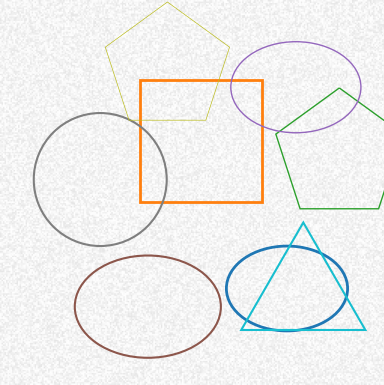[{"shape": "oval", "thickness": 2, "radius": 0.79, "center": [0.745, 0.251]}, {"shape": "square", "thickness": 2, "radius": 0.79, "center": [0.523, 0.635]}, {"shape": "pentagon", "thickness": 1, "radius": 0.87, "center": [0.881, 0.598]}, {"shape": "oval", "thickness": 1, "radius": 0.84, "center": [0.768, 0.773]}, {"shape": "oval", "thickness": 1.5, "radius": 0.95, "center": [0.384, 0.204]}, {"shape": "circle", "thickness": 1.5, "radius": 0.86, "center": [0.26, 0.534]}, {"shape": "pentagon", "thickness": 0.5, "radius": 0.85, "center": [0.435, 0.825]}, {"shape": "triangle", "thickness": 1.5, "radius": 0.93, "center": [0.788, 0.236]}]